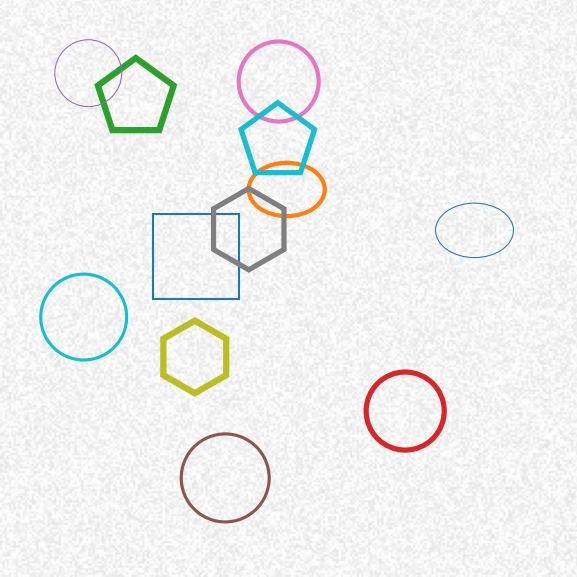[{"shape": "square", "thickness": 1, "radius": 0.37, "center": [0.339, 0.555]}, {"shape": "oval", "thickness": 0.5, "radius": 0.34, "center": [0.822, 0.6]}, {"shape": "oval", "thickness": 2, "radius": 0.33, "center": [0.496, 0.671]}, {"shape": "pentagon", "thickness": 3, "radius": 0.35, "center": [0.235, 0.83]}, {"shape": "circle", "thickness": 2.5, "radius": 0.34, "center": [0.702, 0.287]}, {"shape": "circle", "thickness": 0.5, "radius": 0.29, "center": [0.153, 0.872]}, {"shape": "circle", "thickness": 1.5, "radius": 0.38, "center": [0.39, 0.172]}, {"shape": "circle", "thickness": 2, "radius": 0.35, "center": [0.483, 0.858]}, {"shape": "hexagon", "thickness": 2.5, "radius": 0.35, "center": [0.431, 0.602]}, {"shape": "hexagon", "thickness": 3, "radius": 0.31, "center": [0.337, 0.381]}, {"shape": "circle", "thickness": 1.5, "radius": 0.37, "center": [0.145, 0.45]}, {"shape": "pentagon", "thickness": 2.5, "radius": 0.33, "center": [0.481, 0.754]}]